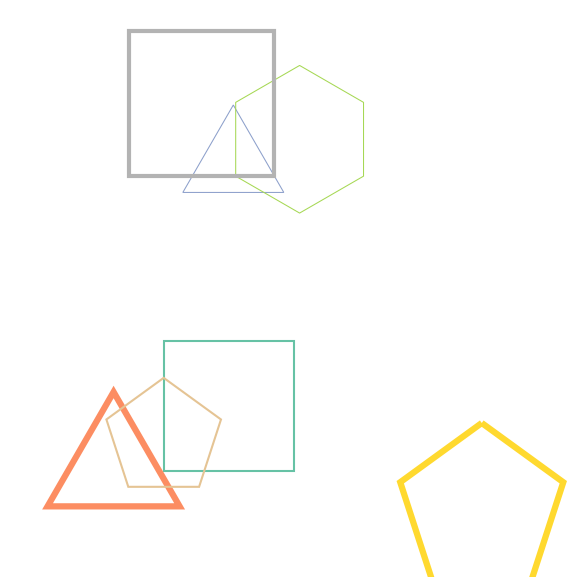[{"shape": "square", "thickness": 1, "radius": 0.56, "center": [0.397, 0.296]}, {"shape": "triangle", "thickness": 3, "radius": 0.66, "center": [0.197, 0.188]}, {"shape": "triangle", "thickness": 0.5, "radius": 0.5, "center": [0.404, 0.716]}, {"shape": "hexagon", "thickness": 0.5, "radius": 0.64, "center": [0.519, 0.758]}, {"shape": "pentagon", "thickness": 3, "radius": 0.74, "center": [0.834, 0.118]}, {"shape": "pentagon", "thickness": 1, "radius": 0.52, "center": [0.283, 0.241]}, {"shape": "square", "thickness": 2, "radius": 0.63, "center": [0.349, 0.82]}]